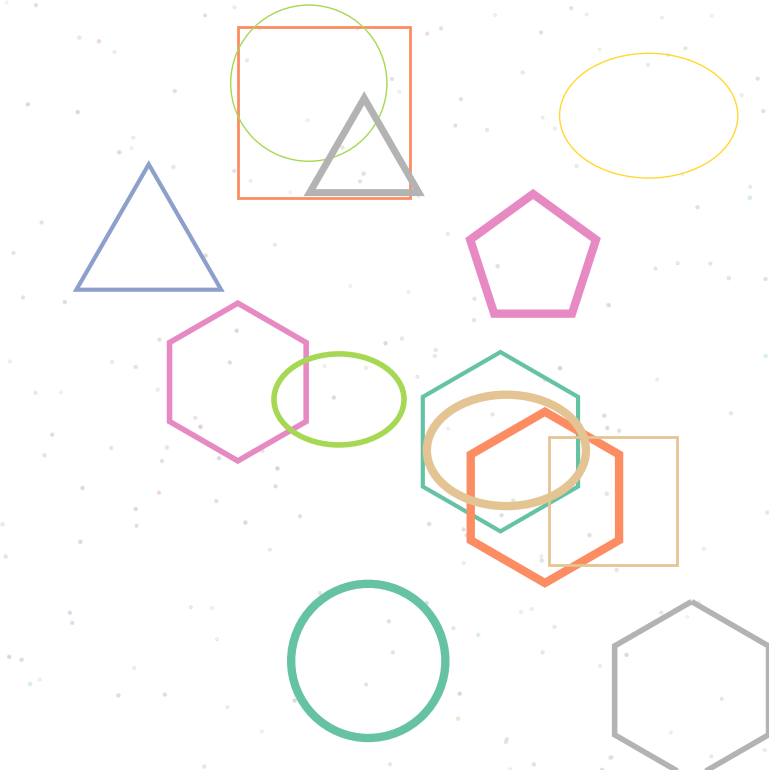[{"shape": "hexagon", "thickness": 1.5, "radius": 0.58, "center": [0.65, 0.426]}, {"shape": "circle", "thickness": 3, "radius": 0.5, "center": [0.478, 0.142]}, {"shape": "square", "thickness": 1, "radius": 0.56, "center": [0.421, 0.854]}, {"shape": "hexagon", "thickness": 3, "radius": 0.56, "center": [0.708, 0.354]}, {"shape": "triangle", "thickness": 1.5, "radius": 0.54, "center": [0.193, 0.678]}, {"shape": "pentagon", "thickness": 3, "radius": 0.43, "center": [0.692, 0.662]}, {"shape": "hexagon", "thickness": 2, "radius": 0.51, "center": [0.309, 0.504]}, {"shape": "circle", "thickness": 0.5, "radius": 0.51, "center": [0.401, 0.892]}, {"shape": "oval", "thickness": 2, "radius": 0.42, "center": [0.44, 0.481]}, {"shape": "oval", "thickness": 0.5, "radius": 0.58, "center": [0.842, 0.85]}, {"shape": "oval", "thickness": 3, "radius": 0.52, "center": [0.658, 0.415]}, {"shape": "square", "thickness": 1, "radius": 0.42, "center": [0.796, 0.349]}, {"shape": "triangle", "thickness": 2.5, "radius": 0.41, "center": [0.473, 0.791]}, {"shape": "hexagon", "thickness": 2, "radius": 0.58, "center": [0.898, 0.103]}]